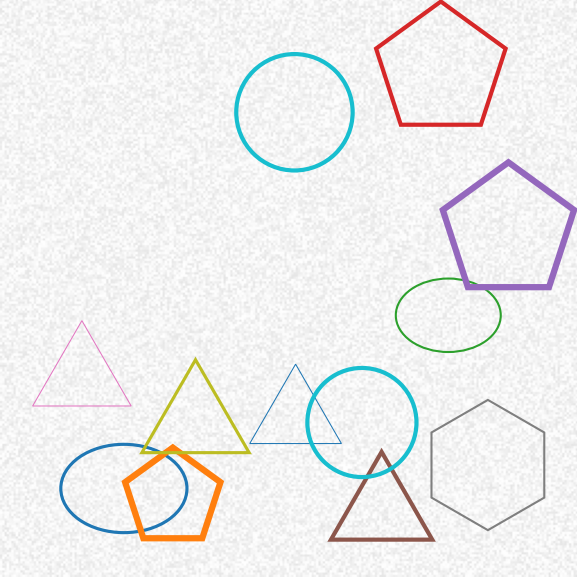[{"shape": "oval", "thickness": 1.5, "radius": 0.55, "center": [0.215, 0.153]}, {"shape": "triangle", "thickness": 0.5, "radius": 0.46, "center": [0.512, 0.277]}, {"shape": "pentagon", "thickness": 3, "radius": 0.43, "center": [0.299, 0.137]}, {"shape": "oval", "thickness": 1, "radius": 0.45, "center": [0.776, 0.453]}, {"shape": "pentagon", "thickness": 2, "radius": 0.59, "center": [0.763, 0.879]}, {"shape": "pentagon", "thickness": 3, "radius": 0.6, "center": [0.88, 0.599]}, {"shape": "triangle", "thickness": 2, "radius": 0.51, "center": [0.661, 0.115]}, {"shape": "triangle", "thickness": 0.5, "radius": 0.49, "center": [0.142, 0.345]}, {"shape": "hexagon", "thickness": 1, "radius": 0.56, "center": [0.845, 0.194]}, {"shape": "triangle", "thickness": 1.5, "radius": 0.54, "center": [0.339, 0.269]}, {"shape": "circle", "thickness": 2, "radius": 0.47, "center": [0.627, 0.268]}, {"shape": "circle", "thickness": 2, "radius": 0.5, "center": [0.51, 0.805]}]